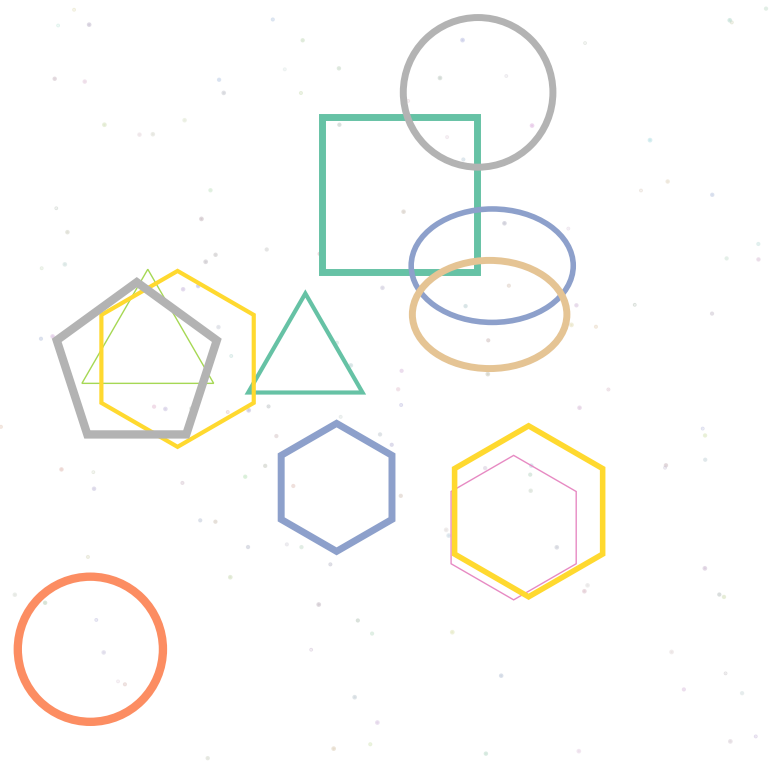[{"shape": "triangle", "thickness": 1.5, "radius": 0.43, "center": [0.397, 0.533]}, {"shape": "square", "thickness": 2.5, "radius": 0.5, "center": [0.519, 0.747]}, {"shape": "circle", "thickness": 3, "radius": 0.47, "center": [0.117, 0.157]}, {"shape": "oval", "thickness": 2, "radius": 0.53, "center": [0.639, 0.655]}, {"shape": "hexagon", "thickness": 2.5, "radius": 0.42, "center": [0.437, 0.367]}, {"shape": "hexagon", "thickness": 0.5, "radius": 0.47, "center": [0.667, 0.315]}, {"shape": "triangle", "thickness": 0.5, "radius": 0.49, "center": [0.192, 0.552]}, {"shape": "hexagon", "thickness": 1.5, "radius": 0.57, "center": [0.231, 0.534]}, {"shape": "hexagon", "thickness": 2, "radius": 0.56, "center": [0.687, 0.336]}, {"shape": "oval", "thickness": 2.5, "radius": 0.5, "center": [0.636, 0.592]}, {"shape": "circle", "thickness": 2.5, "radius": 0.49, "center": [0.621, 0.88]}, {"shape": "pentagon", "thickness": 3, "radius": 0.55, "center": [0.178, 0.524]}]